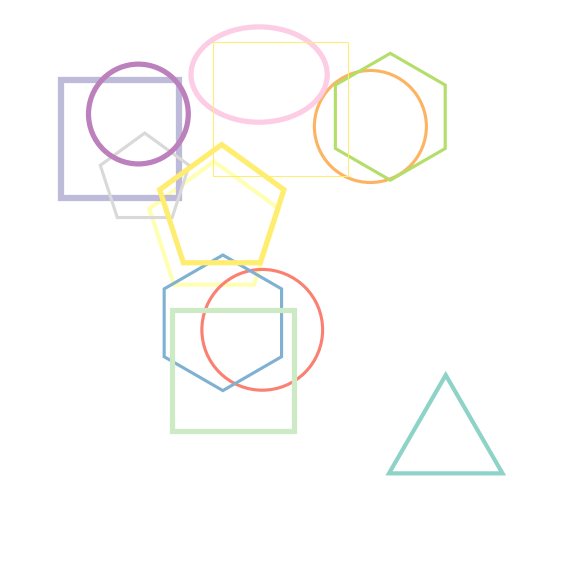[{"shape": "triangle", "thickness": 2, "radius": 0.57, "center": [0.772, 0.236]}, {"shape": "pentagon", "thickness": 2, "radius": 0.59, "center": [0.371, 0.602]}, {"shape": "square", "thickness": 3, "radius": 0.51, "center": [0.208, 0.758]}, {"shape": "circle", "thickness": 1.5, "radius": 0.52, "center": [0.454, 0.428]}, {"shape": "hexagon", "thickness": 1.5, "radius": 0.59, "center": [0.386, 0.44]}, {"shape": "circle", "thickness": 1.5, "radius": 0.48, "center": [0.641, 0.78]}, {"shape": "hexagon", "thickness": 1.5, "radius": 0.55, "center": [0.676, 0.797]}, {"shape": "oval", "thickness": 2.5, "radius": 0.59, "center": [0.449, 0.87]}, {"shape": "pentagon", "thickness": 1.5, "radius": 0.4, "center": [0.251, 0.688]}, {"shape": "circle", "thickness": 2.5, "radius": 0.43, "center": [0.24, 0.802]}, {"shape": "square", "thickness": 2.5, "radius": 0.52, "center": [0.404, 0.357]}, {"shape": "pentagon", "thickness": 2.5, "radius": 0.57, "center": [0.384, 0.636]}, {"shape": "square", "thickness": 0.5, "radius": 0.58, "center": [0.486, 0.811]}]